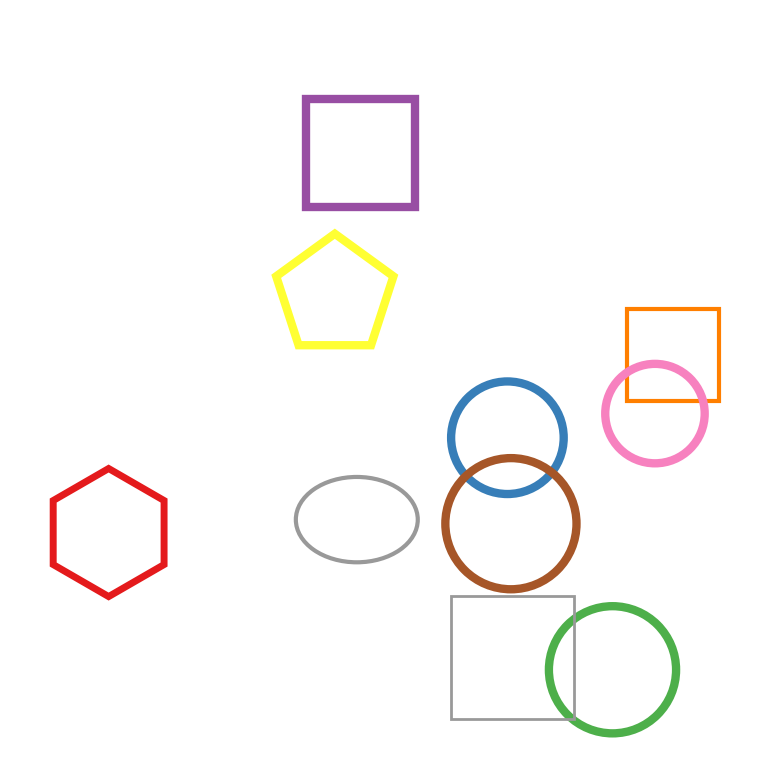[{"shape": "hexagon", "thickness": 2.5, "radius": 0.42, "center": [0.141, 0.308]}, {"shape": "circle", "thickness": 3, "radius": 0.37, "center": [0.659, 0.432]}, {"shape": "circle", "thickness": 3, "radius": 0.41, "center": [0.795, 0.13]}, {"shape": "square", "thickness": 3, "radius": 0.35, "center": [0.468, 0.801]}, {"shape": "square", "thickness": 1.5, "radius": 0.3, "center": [0.874, 0.539]}, {"shape": "pentagon", "thickness": 3, "radius": 0.4, "center": [0.435, 0.616]}, {"shape": "circle", "thickness": 3, "radius": 0.43, "center": [0.664, 0.32]}, {"shape": "circle", "thickness": 3, "radius": 0.32, "center": [0.851, 0.463]}, {"shape": "oval", "thickness": 1.5, "radius": 0.4, "center": [0.463, 0.325]}, {"shape": "square", "thickness": 1, "radius": 0.4, "center": [0.665, 0.146]}]